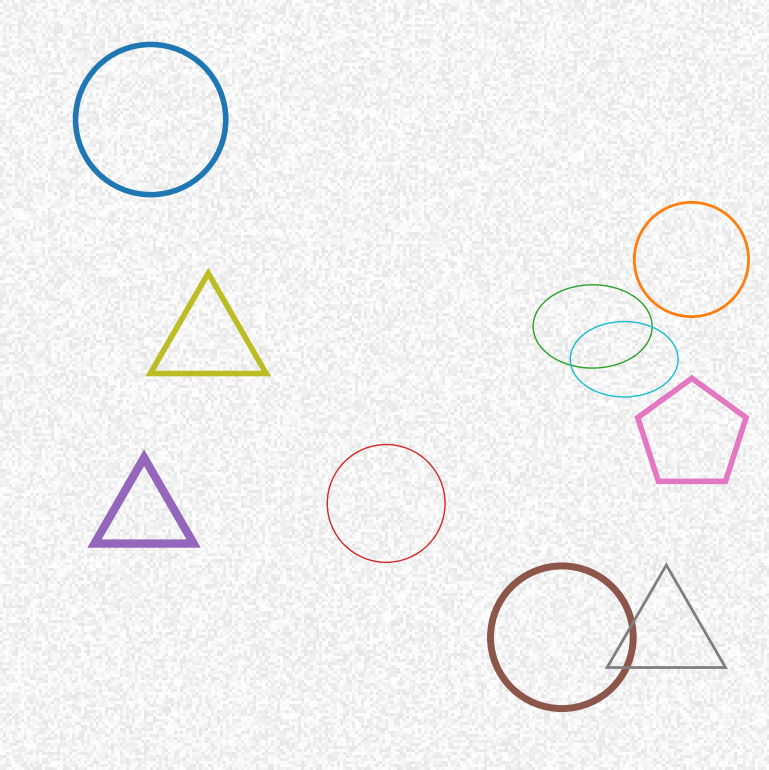[{"shape": "circle", "thickness": 2, "radius": 0.49, "center": [0.196, 0.845]}, {"shape": "circle", "thickness": 1, "radius": 0.37, "center": [0.898, 0.663]}, {"shape": "oval", "thickness": 0.5, "radius": 0.39, "center": [0.77, 0.576]}, {"shape": "circle", "thickness": 0.5, "radius": 0.38, "center": [0.502, 0.346]}, {"shape": "triangle", "thickness": 3, "radius": 0.37, "center": [0.187, 0.331]}, {"shape": "circle", "thickness": 2.5, "radius": 0.46, "center": [0.73, 0.172]}, {"shape": "pentagon", "thickness": 2, "radius": 0.37, "center": [0.899, 0.435]}, {"shape": "triangle", "thickness": 1, "radius": 0.44, "center": [0.865, 0.177]}, {"shape": "triangle", "thickness": 2, "radius": 0.43, "center": [0.27, 0.558]}, {"shape": "oval", "thickness": 0.5, "radius": 0.35, "center": [0.811, 0.533]}]